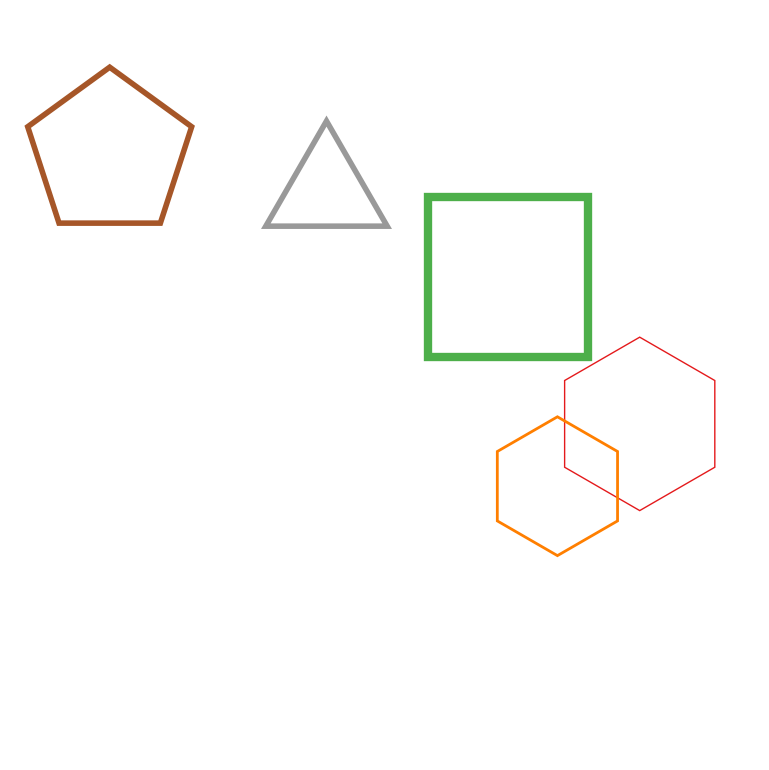[{"shape": "hexagon", "thickness": 0.5, "radius": 0.56, "center": [0.831, 0.45]}, {"shape": "square", "thickness": 3, "radius": 0.52, "center": [0.66, 0.64]}, {"shape": "hexagon", "thickness": 1, "radius": 0.45, "center": [0.724, 0.369]}, {"shape": "pentagon", "thickness": 2, "radius": 0.56, "center": [0.142, 0.801]}, {"shape": "triangle", "thickness": 2, "radius": 0.45, "center": [0.424, 0.752]}]